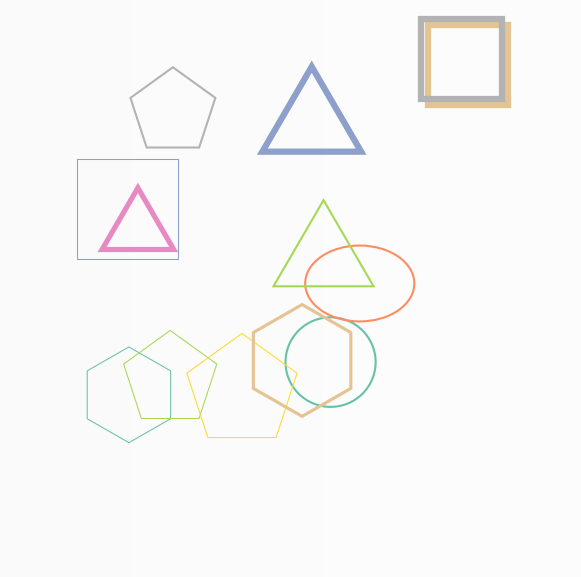[{"shape": "circle", "thickness": 1, "radius": 0.39, "center": [0.569, 0.372]}, {"shape": "hexagon", "thickness": 0.5, "radius": 0.41, "center": [0.222, 0.315]}, {"shape": "oval", "thickness": 1, "radius": 0.47, "center": [0.619, 0.508]}, {"shape": "triangle", "thickness": 3, "radius": 0.49, "center": [0.536, 0.786]}, {"shape": "square", "thickness": 0.5, "radius": 0.43, "center": [0.219, 0.637]}, {"shape": "triangle", "thickness": 2.5, "radius": 0.36, "center": [0.237, 0.603]}, {"shape": "pentagon", "thickness": 0.5, "radius": 0.42, "center": [0.293, 0.343]}, {"shape": "triangle", "thickness": 1, "radius": 0.5, "center": [0.557, 0.553]}, {"shape": "pentagon", "thickness": 0.5, "radius": 0.5, "center": [0.416, 0.322]}, {"shape": "square", "thickness": 3, "radius": 0.35, "center": [0.805, 0.887]}, {"shape": "hexagon", "thickness": 1.5, "radius": 0.48, "center": [0.52, 0.375]}, {"shape": "pentagon", "thickness": 1, "radius": 0.38, "center": [0.297, 0.806]}, {"shape": "square", "thickness": 3, "radius": 0.35, "center": [0.795, 0.897]}]